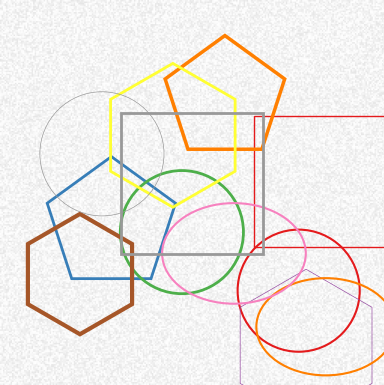[{"shape": "square", "thickness": 1, "radius": 0.85, "center": [0.83, 0.529]}, {"shape": "circle", "thickness": 1.5, "radius": 0.79, "center": [0.776, 0.245]}, {"shape": "pentagon", "thickness": 2, "radius": 0.88, "center": [0.289, 0.418]}, {"shape": "circle", "thickness": 2, "radius": 0.8, "center": [0.472, 0.397]}, {"shape": "hexagon", "thickness": 0.5, "radius": 0.99, "center": [0.795, 0.103]}, {"shape": "pentagon", "thickness": 2.5, "radius": 0.82, "center": [0.584, 0.744]}, {"shape": "oval", "thickness": 1.5, "radius": 0.9, "center": [0.846, 0.151]}, {"shape": "hexagon", "thickness": 2, "radius": 0.93, "center": [0.449, 0.649]}, {"shape": "hexagon", "thickness": 3, "radius": 0.78, "center": [0.208, 0.288]}, {"shape": "oval", "thickness": 1.5, "radius": 0.93, "center": [0.608, 0.342]}, {"shape": "circle", "thickness": 0.5, "radius": 0.81, "center": [0.265, 0.6]}, {"shape": "square", "thickness": 2, "radius": 0.92, "center": [0.499, 0.523]}]